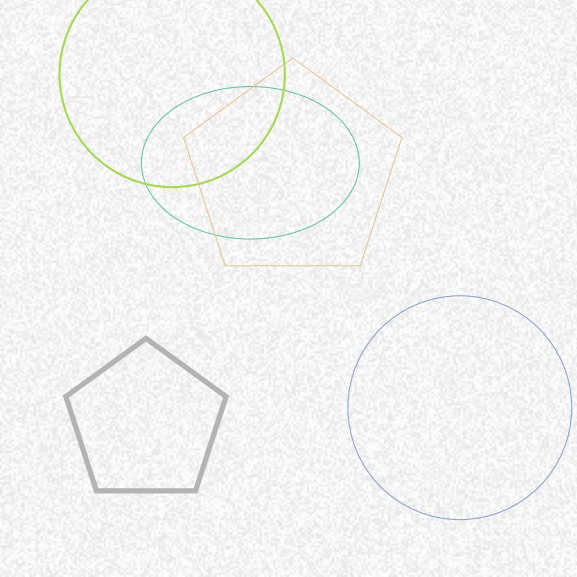[{"shape": "oval", "thickness": 0.5, "radius": 0.94, "center": [0.434, 0.717]}, {"shape": "circle", "thickness": 0.5, "radius": 0.97, "center": [0.796, 0.293]}, {"shape": "circle", "thickness": 1, "radius": 0.98, "center": [0.298, 0.87]}, {"shape": "pentagon", "thickness": 0.5, "radius": 0.99, "center": [0.507, 0.7]}, {"shape": "pentagon", "thickness": 2.5, "radius": 0.73, "center": [0.253, 0.267]}]